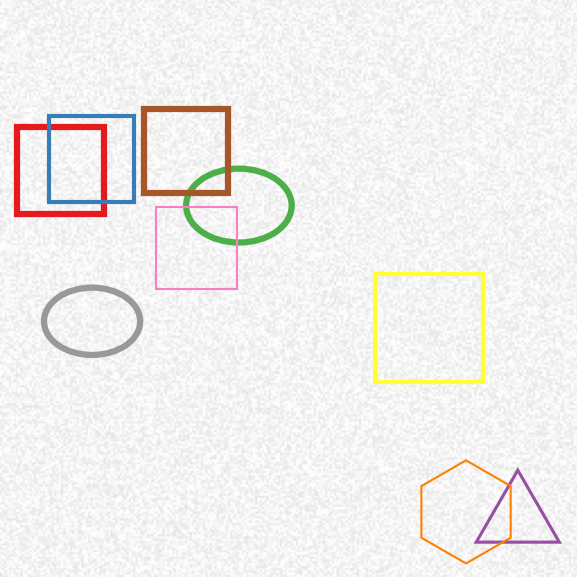[{"shape": "square", "thickness": 3, "radius": 0.38, "center": [0.105, 0.704]}, {"shape": "square", "thickness": 2, "radius": 0.37, "center": [0.158, 0.724]}, {"shape": "oval", "thickness": 3, "radius": 0.46, "center": [0.414, 0.643]}, {"shape": "triangle", "thickness": 1.5, "radius": 0.42, "center": [0.897, 0.102]}, {"shape": "hexagon", "thickness": 1, "radius": 0.45, "center": [0.807, 0.113]}, {"shape": "square", "thickness": 2, "radius": 0.47, "center": [0.742, 0.431]}, {"shape": "square", "thickness": 3, "radius": 0.36, "center": [0.323, 0.737]}, {"shape": "square", "thickness": 1, "radius": 0.35, "center": [0.34, 0.57]}, {"shape": "oval", "thickness": 3, "radius": 0.42, "center": [0.159, 0.443]}]